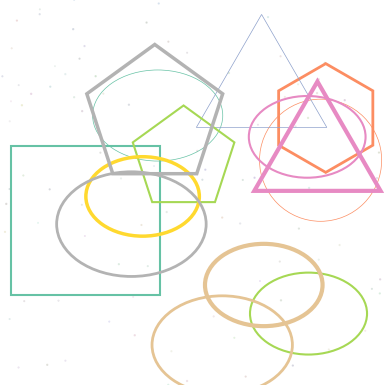[{"shape": "square", "thickness": 1.5, "radius": 0.97, "center": [0.223, 0.427]}, {"shape": "oval", "thickness": 0.5, "radius": 0.84, "center": [0.41, 0.7]}, {"shape": "circle", "thickness": 0.5, "radius": 0.79, "center": [0.833, 0.584]}, {"shape": "hexagon", "thickness": 2, "radius": 0.71, "center": [0.846, 0.693]}, {"shape": "triangle", "thickness": 0.5, "radius": 0.98, "center": [0.679, 0.767]}, {"shape": "oval", "thickness": 1.5, "radius": 0.76, "center": [0.798, 0.645]}, {"shape": "triangle", "thickness": 3, "radius": 0.95, "center": [0.824, 0.599]}, {"shape": "pentagon", "thickness": 1.5, "radius": 0.69, "center": [0.477, 0.587]}, {"shape": "oval", "thickness": 1.5, "radius": 0.76, "center": [0.801, 0.186]}, {"shape": "oval", "thickness": 2.5, "radius": 0.74, "center": [0.37, 0.49]}, {"shape": "oval", "thickness": 2, "radius": 0.91, "center": [0.577, 0.104]}, {"shape": "oval", "thickness": 3, "radius": 0.76, "center": [0.685, 0.26]}, {"shape": "oval", "thickness": 2, "radius": 0.97, "center": [0.341, 0.418]}, {"shape": "pentagon", "thickness": 2.5, "radius": 0.93, "center": [0.402, 0.699]}]